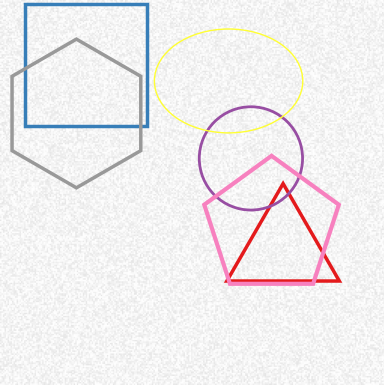[{"shape": "triangle", "thickness": 2.5, "radius": 0.84, "center": [0.735, 0.354]}, {"shape": "square", "thickness": 2.5, "radius": 0.79, "center": [0.223, 0.832]}, {"shape": "circle", "thickness": 2, "radius": 0.67, "center": [0.652, 0.589]}, {"shape": "oval", "thickness": 1, "radius": 0.96, "center": [0.594, 0.79]}, {"shape": "pentagon", "thickness": 3, "radius": 0.92, "center": [0.705, 0.412]}, {"shape": "hexagon", "thickness": 2.5, "radius": 0.97, "center": [0.198, 0.705]}]